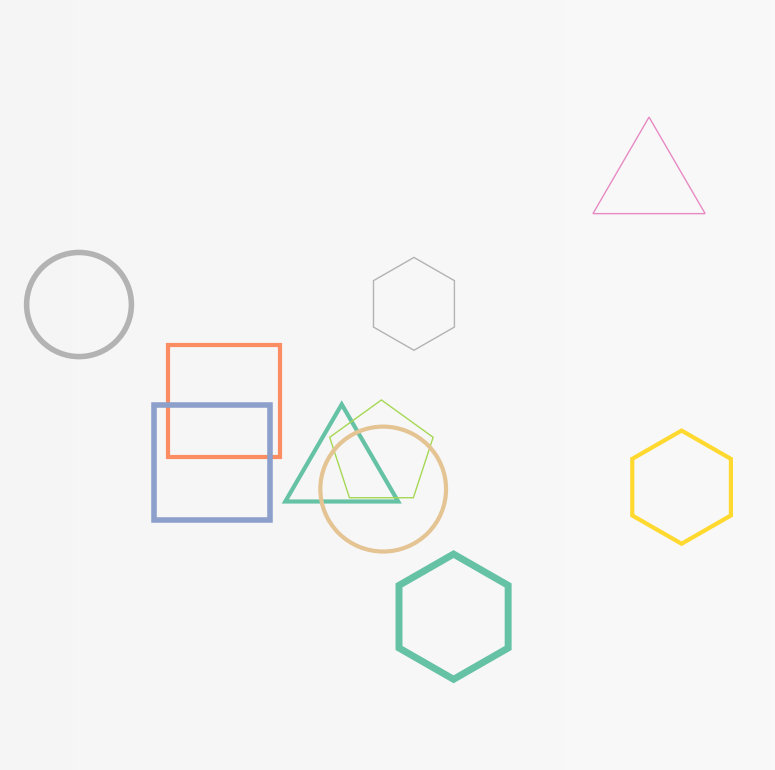[{"shape": "hexagon", "thickness": 2.5, "radius": 0.41, "center": [0.585, 0.199]}, {"shape": "triangle", "thickness": 1.5, "radius": 0.42, "center": [0.441, 0.391]}, {"shape": "square", "thickness": 1.5, "radius": 0.36, "center": [0.289, 0.479]}, {"shape": "square", "thickness": 2, "radius": 0.37, "center": [0.274, 0.4]}, {"shape": "triangle", "thickness": 0.5, "radius": 0.42, "center": [0.837, 0.764]}, {"shape": "pentagon", "thickness": 0.5, "radius": 0.35, "center": [0.492, 0.41]}, {"shape": "hexagon", "thickness": 1.5, "radius": 0.37, "center": [0.879, 0.367]}, {"shape": "circle", "thickness": 1.5, "radius": 0.41, "center": [0.494, 0.365]}, {"shape": "circle", "thickness": 2, "radius": 0.34, "center": [0.102, 0.605]}, {"shape": "hexagon", "thickness": 0.5, "radius": 0.3, "center": [0.534, 0.605]}]